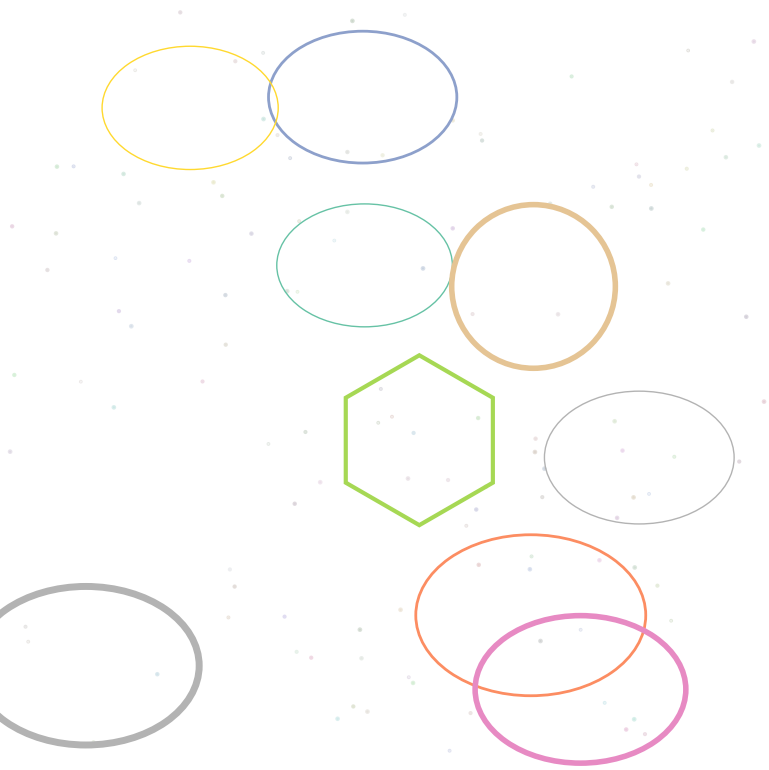[{"shape": "oval", "thickness": 0.5, "radius": 0.57, "center": [0.473, 0.655]}, {"shape": "oval", "thickness": 1, "radius": 0.75, "center": [0.689, 0.201]}, {"shape": "oval", "thickness": 1, "radius": 0.61, "center": [0.471, 0.874]}, {"shape": "oval", "thickness": 2, "radius": 0.68, "center": [0.754, 0.105]}, {"shape": "hexagon", "thickness": 1.5, "radius": 0.55, "center": [0.545, 0.428]}, {"shape": "oval", "thickness": 0.5, "radius": 0.57, "center": [0.247, 0.86]}, {"shape": "circle", "thickness": 2, "radius": 0.53, "center": [0.693, 0.628]}, {"shape": "oval", "thickness": 2.5, "radius": 0.74, "center": [0.112, 0.135]}, {"shape": "oval", "thickness": 0.5, "radius": 0.62, "center": [0.83, 0.406]}]